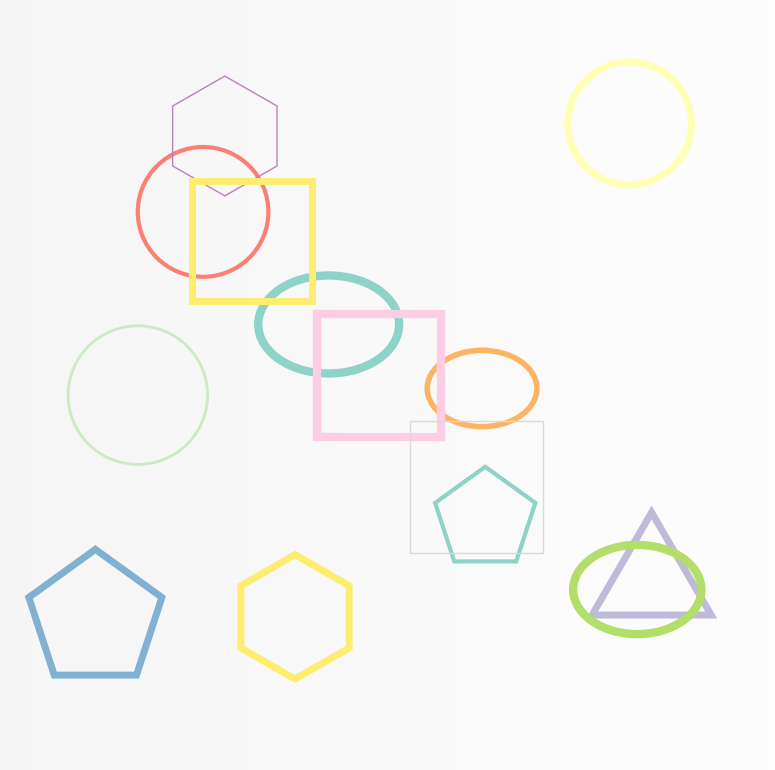[{"shape": "oval", "thickness": 3, "radius": 0.45, "center": [0.424, 0.579]}, {"shape": "pentagon", "thickness": 1.5, "radius": 0.34, "center": [0.626, 0.326]}, {"shape": "circle", "thickness": 2.5, "radius": 0.4, "center": [0.812, 0.84]}, {"shape": "triangle", "thickness": 2.5, "radius": 0.44, "center": [0.841, 0.246]}, {"shape": "circle", "thickness": 1.5, "radius": 0.42, "center": [0.262, 0.725]}, {"shape": "pentagon", "thickness": 2.5, "radius": 0.45, "center": [0.123, 0.196]}, {"shape": "oval", "thickness": 2, "radius": 0.35, "center": [0.622, 0.495]}, {"shape": "oval", "thickness": 3, "radius": 0.41, "center": [0.822, 0.234]}, {"shape": "square", "thickness": 3, "radius": 0.4, "center": [0.489, 0.513]}, {"shape": "square", "thickness": 0.5, "radius": 0.43, "center": [0.615, 0.368]}, {"shape": "hexagon", "thickness": 0.5, "radius": 0.39, "center": [0.29, 0.823]}, {"shape": "circle", "thickness": 1, "radius": 0.45, "center": [0.178, 0.487]}, {"shape": "square", "thickness": 2.5, "radius": 0.39, "center": [0.325, 0.687]}, {"shape": "hexagon", "thickness": 2.5, "radius": 0.4, "center": [0.381, 0.199]}]